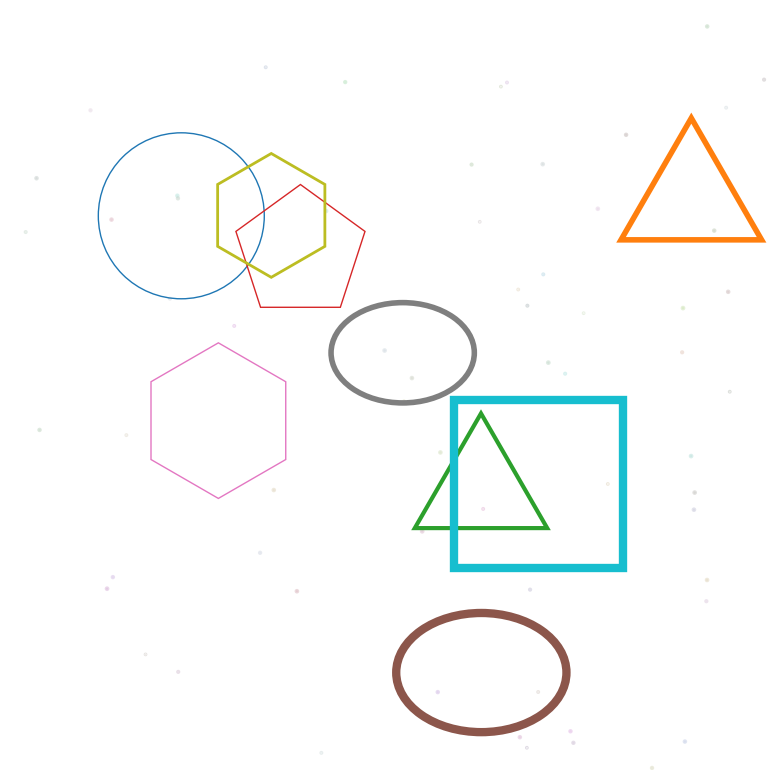[{"shape": "circle", "thickness": 0.5, "radius": 0.54, "center": [0.235, 0.72]}, {"shape": "triangle", "thickness": 2, "radius": 0.53, "center": [0.898, 0.741]}, {"shape": "triangle", "thickness": 1.5, "radius": 0.5, "center": [0.625, 0.364]}, {"shape": "pentagon", "thickness": 0.5, "radius": 0.44, "center": [0.39, 0.672]}, {"shape": "oval", "thickness": 3, "radius": 0.55, "center": [0.625, 0.127]}, {"shape": "hexagon", "thickness": 0.5, "radius": 0.51, "center": [0.284, 0.454]}, {"shape": "oval", "thickness": 2, "radius": 0.47, "center": [0.523, 0.542]}, {"shape": "hexagon", "thickness": 1, "radius": 0.4, "center": [0.352, 0.72]}, {"shape": "square", "thickness": 3, "radius": 0.55, "center": [0.699, 0.371]}]